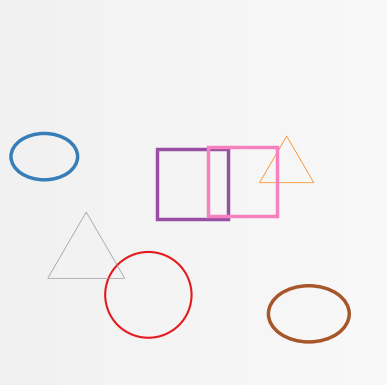[{"shape": "circle", "thickness": 1.5, "radius": 0.56, "center": [0.383, 0.234]}, {"shape": "oval", "thickness": 2.5, "radius": 0.43, "center": [0.114, 0.593]}, {"shape": "square", "thickness": 2.5, "radius": 0.46, "center": [0.497, 0.522]}, {"shape": "triangle", "thickness": 0.5, "radius": 0.4, "center": [0.74, 0.566]}, {"shape": "oval", "thickness": 2.5, "radius": 0.52, "center": [0.797, 0.185]}, {"shape": "square", "thickness": 2.5, "radius": 0.45, "center": [0.625, 0.528]}, {"shape": "triangle", "thickness": 0.5, "radius": 0.57, "center": [0.223, 0.334]}]